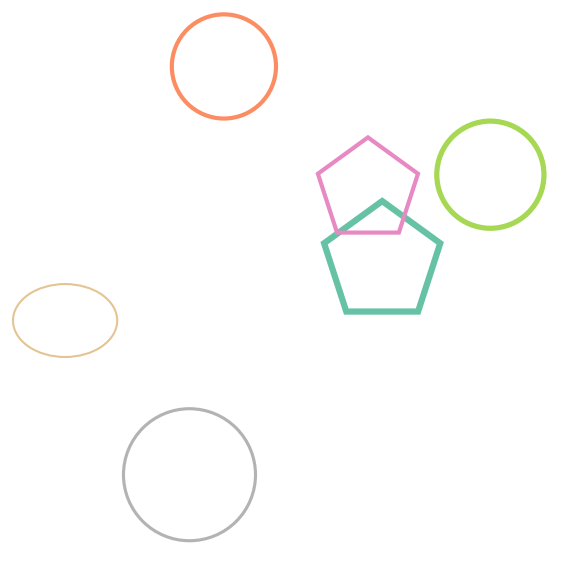[{"shape": "pentagon", "thickness": 3, "radius": 0.53, "center": [0.662, 0.545]}, {"shape": "circle", "thickness": 2, "radius": 0.45, "center": [0.388, 0.884]}, {"shape": "pentagon", "thickness": 2, "radius": 0.46, "center": [0.637, 0.67]}, {"shape": "circle", "thickness": 2.5, "radius": 0.46, "center": [0.849, 0.697]}, {"shape": "oval", "thickness": 1, "radius": 0.45, "center": [0.113, 0.444]}, {"shape": "circle", "thickness": 1.5, "radius": 0.57, "center": [0.328, 0.177]}]